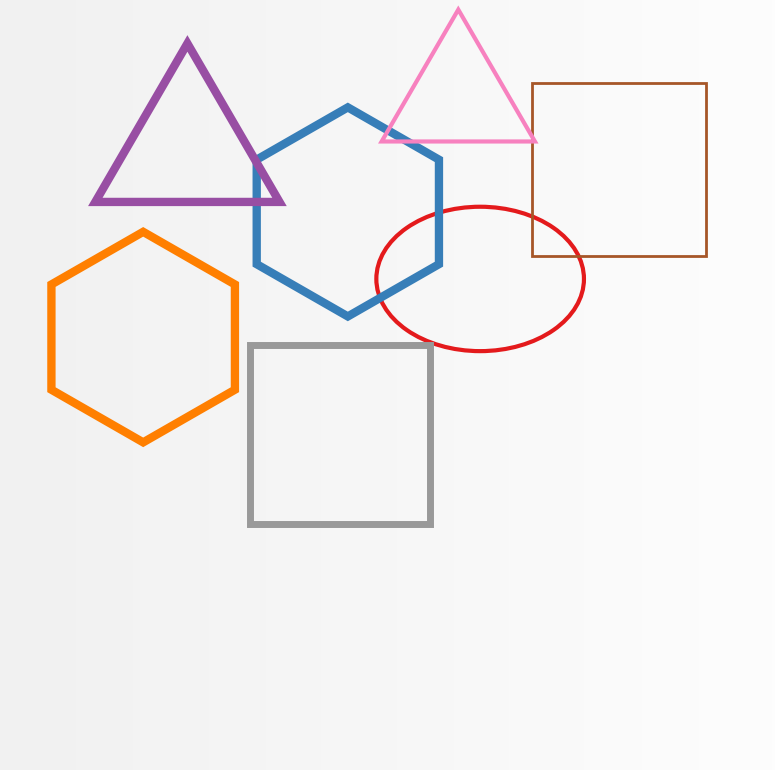[{"shape": "oval", "thickness": 1.5, "radius": 0.67, "center": [0.62, 0.638]}, {"shape": "hexagon", "thickness": 3, "radius": 0.68, "center": [0.449, 0.725]}, {"shape": "triangle", "thickness": 3, "radius": 0.69, "center": [0.242, 0.806]}, {"shape": "hexagon", "thickness": 3, "radius": 0.68, "center": [0.185, 0.562]}, {"shape": "square", "thickness": 1, "radius": 0.56, "center": [0.799, 0.78]}, {"shape": "triangle", "thickness": 1.5, "radius": 0.57, "center": [0.591, 0.873]}, {"shape": "square", "thickness": 2.5, "radius": 0.58, "center": [0.438, 0.436]}]